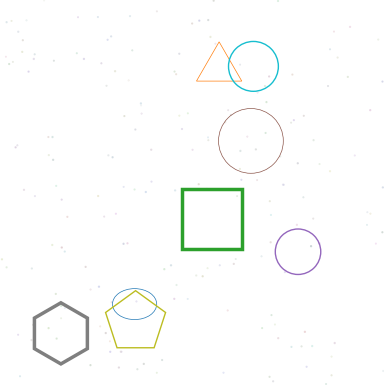[{"shape": "oval", "thickness": 0.5, "radius": 0.29, "center": [0.35, 0.21]}, {"shape": "triangle", "thickness": 0.5, "radius": 0.34, "center": [0.569, 0.823]}, {"shape": "square", "thickness": 2.5, "radius": 0.39, "center": [0.55, 0.431]}, {"shape": "circle", "thickness": 1, "radius": 0.3, "center": [0.774, 0.346]}, {"shape": "circle", "thickness": 0.5, "radius": 0.42, "center": [0.652, 0.634]}, {"shape": "hexagon", "thickness": 2.5, "radius": 0.4, "center": [0.158, 0.134]}, {"shape": "pentagon", "thickness": 1, "radius": 0.41, "center": [0.352, 0.163]}, {"shape": "circle", "thickness": 1, "radius": 0.32, "center": [0.658, 0.828]}]